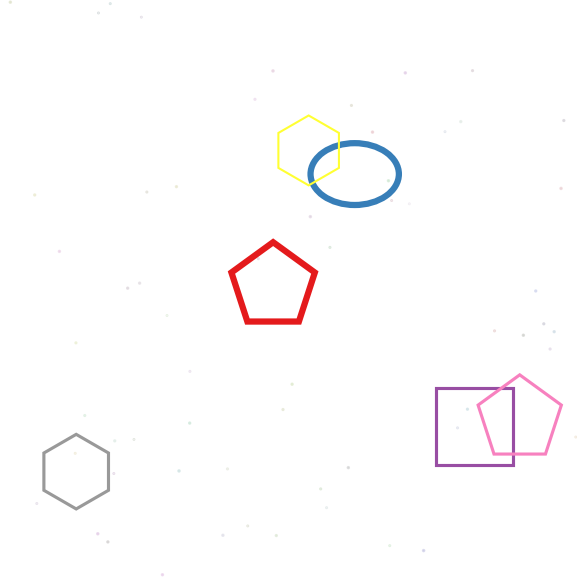[{"shape": "pentagon", "thickness": 3, "radius": 0.38, "center": [0.473, 0.504]}, {"shape": "oval", "thickness": 3, "radius": 0.38, "center": [0.614, 0.698]}, {"shape": "square", "thickness": 1.5, "radius": 0.33, "center": [0.821, 0.26]}, {"shape": "hexagon", "thickness": 1, "radius": 0.3, "center": [0.534, 0.739]}, {"shape": "pentagon", "thickness": 1.5, "radius": 0.38, "center": [0.9, 0.274]}, {"shape": "hexagon", "thickness": 1.5, "radius": 0.32, "center": [0.132, 0.182]}]